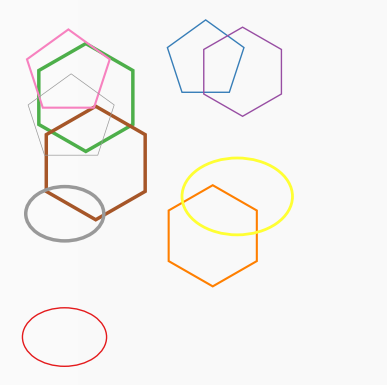[{"shape": "oval", "thickness": 1, "radius": 0.54, "center": [0.166, 0.125]}, {"shape": "pentagon", "thickness": 1, "radius": 0.52, "center": [0.531, 0.844]}, {"shape": "hexagon", "thickness": 2.5, "radius": 0.7, "center": [0.222, 0.747]}, {"shape": "hexagon", "thickness": 1, "radius": 0.58, "center": [0.626, 0.814]}, {"shape": "hexagon", "thickness": 1.5, "radius": 0.66, "center": [0.549, 0.388]}, {"shape": "oval", "thickness": 2, "radius": 0.71, "center": [0.612, 0.49]}, {"shape": "hexagon", "thickness": 2.5, "radius": 0.74, "center": [0.247, 0.577]}, {"shape": "pentagon", "thickness": 1.5, "radius": 0.56, "center": [0.176, 0.811]}, {"shape": "pentagon", "thickness": 0.5, "radius": 0.58, "center": [0.184, 0.691]}, {"shape": "oval", "thickness": 2.5, "radius": 0.5, "center": [0.167, 0.445]}]